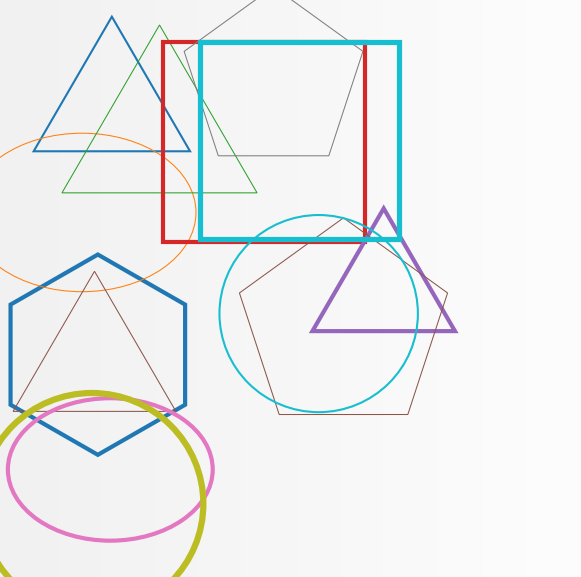[{"shape": "hexagon", "thickness": 2, "radius": 0.87, "center": [0.168, 0.385]}, {"shape": "triangle", "thickness": 1, "radius": 0.78, "center": [0.192, 0.815]}, {"shape": "oval", "thickness": 0.5, "radius": 0.98, "center": [0.141, 0.631]}, {"shape": "triangle", "thickness": 0.5, "radius": 0.97, "center": [0.274, 0.762]}, {"shape": "square", "thickness": 2, "radius": 0.87, "center": [0.454, 0.753]}, {"shape": "triangle", "thickness": 2, "radius": 0.71, "center": [0.66, 0.497]}, {"shape": "pentagon", "thickness": 0.5, "radius": 0.94, "center": [0.591, 0.434]}, {"shape": "triangle", "thickness": 0.5, "radius": 0.81, "center": [0.163, 0.368]}, {"shape": "oval", "thickness": 2, "radius": 0.88, "center": [0.19, 0.186]}, {"shape": "pentagon", "thickness": 0.5, "radius": 0.81, "center": [0.471, 0.86]}, {"shape": "circle", "thickness": 3, "radius": 0.96, "center": [0.158, 0.127]}, {"shape": "circle", "thickness": 1, "radius": 0.85, "center": [0.548, 0.456]}, {"shape": "square", "thickness": 2.5, "radius": 0.86, "center": [0.515, 0.756]}]